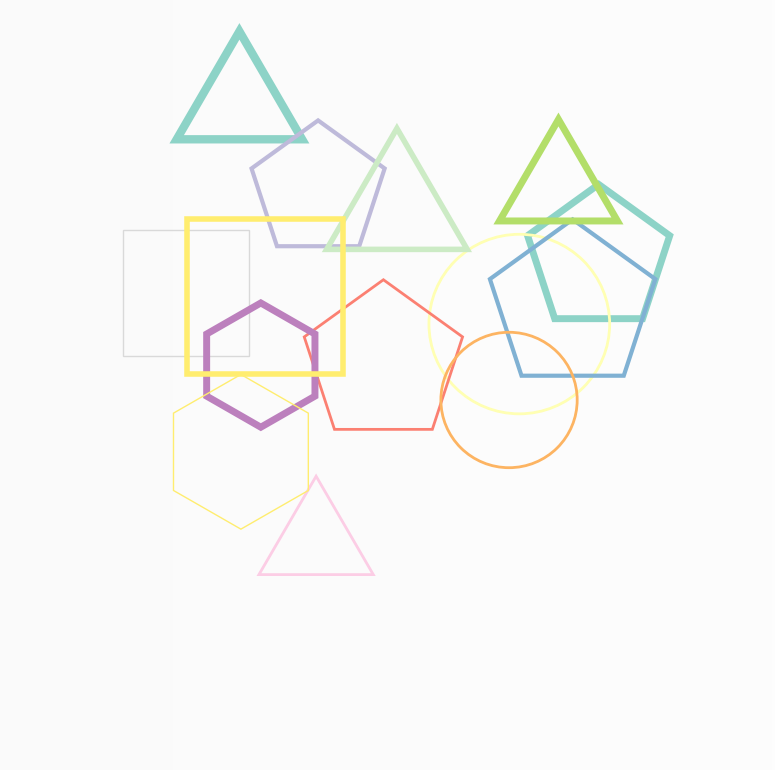[{"shape": "pentagon", "thickness": 2.5, "radius": 0.48, "center": [0.772, 0.664]}, {"shape": "triangle", "thickness": 3, "radius": 0.47, "center": [0.309, 0.866]}, {"shape": "circle", "thickness": 1, "radius": 0.58, "center": [0.67, 0.579]}, {"shape": "pentagon", "thickness": 1.5, "radius": 0.45, "center": [0.41, 0.753]}, {"shape": "pentagon", "thickness": 1, "radius": 0.54, "center": [0.495, 0.529]}, {"shape": "pentagon", "thickness": 1.5, "radius": 0.56, "center": [0.739, 0.603]}, {"shape": "circle", "thickness": 1, "radius": 0.44, "center": [0.657, 0.481]}, {"shape": "triangle", "thickness": 2.5, "radius": 0.44, "center": [0.721, 0.757]}, {"shape": "triangle", "thickness": 1, "radius": 0.43, "center": [0.408, 0.296]}, {"shape": "square", "thickness": 0.5, "radius": 0.41, "center": [0.24, 0.619]}, {"shape": "hexagon", "thickness": 2.5, "radius": 0.4, "center": [0.337, 0.526]}, {"shape": "triangle", "thickness": 2, "radius": 0.52, "center": [0.512, 0.728]}, {"shape": "square", "thickness": 2, "radius": 0.5, "center": [0.341, 0.615]}, {"shape": "hexagon", "thickness": 0.5, "radius": 0.5, "center": [0.311, 0.413]}]